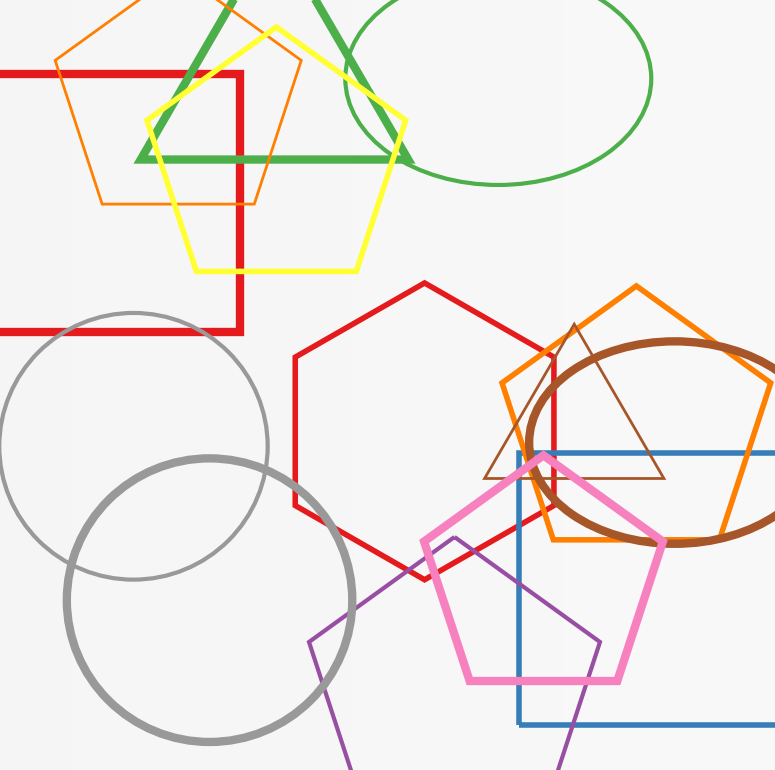[{"shape": "hexagon", "thickness": 2, "radius": 0.96, "center": [0.548, 0.44]}, {"shape": "square", "thickness": 3, "radius": 0.84, "center": [0.143, 0.736]}, {"shape": "square", "thickness": 2, "radius": 0.88, "center": [0.846, 0.235]}, {"shape": "oval", "thickness": 1.5, "radius": 0.99, "center": [0.643, 0.898]}, {"shape": "triangle", "thickness": 3, "radius": 1.0, "center": [0.354, 0.892]}, {"shape": "pentagon", "thickness": 1.5, "radius": 0.99, "center": [0.586, 0.105]}, {"shape": "pentagon", "thickness": 2, "radius": 0.91, "center": [0.821, 0.446]}, {"shape": "pentagon", "thickness": 1, "radius": 0.83, "center": [0.23, 0.87]}, {"shape": "pentagon", "thickness": 2, "radius": 0.88, "center": [0.357, 0.789]}, {"shape": "triangle", "thickness": 1, "radius": 0.67, "center": [0.741, 0.445]}, {"shape": "oval", "thickness": 3, "radius": 0.94, "center": [0.871, 0.425]}, {"shape": "pentagon", "thickness": 3, "radius": 0.81, "center": [0.701, 0.247]}, {"shape": "circle", "thickness": 1.5, "radius": 0.87, "center": [0.172, 0.42]}, {"shape": "circle", "thickness": 3, "radius": 0.92, "center": [0.27, 0.221]}]